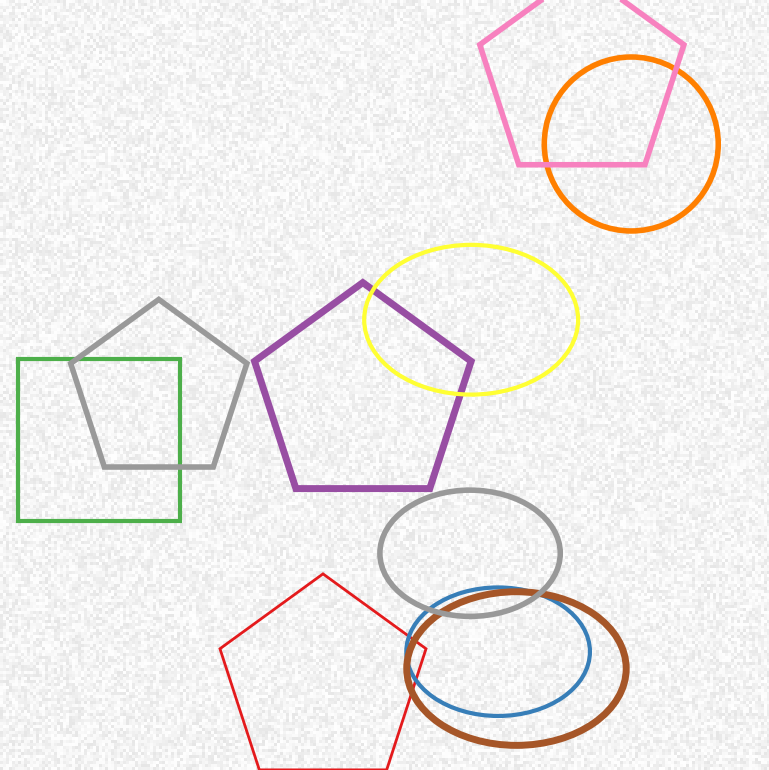[{"shape": "pentagon", "thickness": 1, "radius": 0.7, "center": [0.419, 0.114]}, {"shape": "oval", "thickness": 1.5, "radius": 0.6, "center": [0.647, 0.154]}, {"shape": "square", "thickness": 1.5, "radius": 0.53, "center": [0.129, 0.429]}, {"shape": "pentagon", "thickness": 2.5, "radius": 0.74, "center": [0.471, 0.485]}, {"shape": "circle", "thickness": 2, "radius": 0.56, "center": [0.82, 0.813]}, {"shape": "oval", "thickness": 1.5, "radius": 0.69, "center": [0.612, 0.585]}, {"shape": "oval", "thickness": 2.5, "radius": 0.71, "center": [0.671, 0.132]}, {"shape": "pentagon", "thickness": 2, "radius": 0.7, "center": [0.756, 0.899]}, {"shape": "oval", "thickness": 2, "radius": 0.59, "center": [0.61, 0.281]}, {"shape": "pentagon", "thickness": 2, "radius": 0.6, "center": [0.206, 0.491]}]